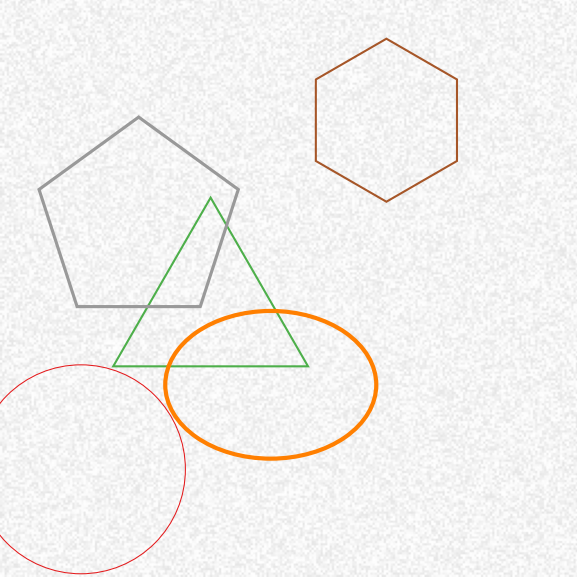[{"shape": "circle", "thickness": 0.5, "radius": 0.9, "center": [0.14, 0.186]}, {"shape": "triangle", "thickness": 1, "radius": 0.97, "center": [0.365, 0.462]}, {"shape": "oval", "thickness": 2, "radius": 0.91, "center": [0.469, 0.333]}, {"shape": "hexagon", "thickness": 1, "radius": 0.71, "center": [0.669, 0.791]}, {"shape": "pentagon", "thickness": 1.5, "radius": 0.91, "center": [0.24, 0.615]}]